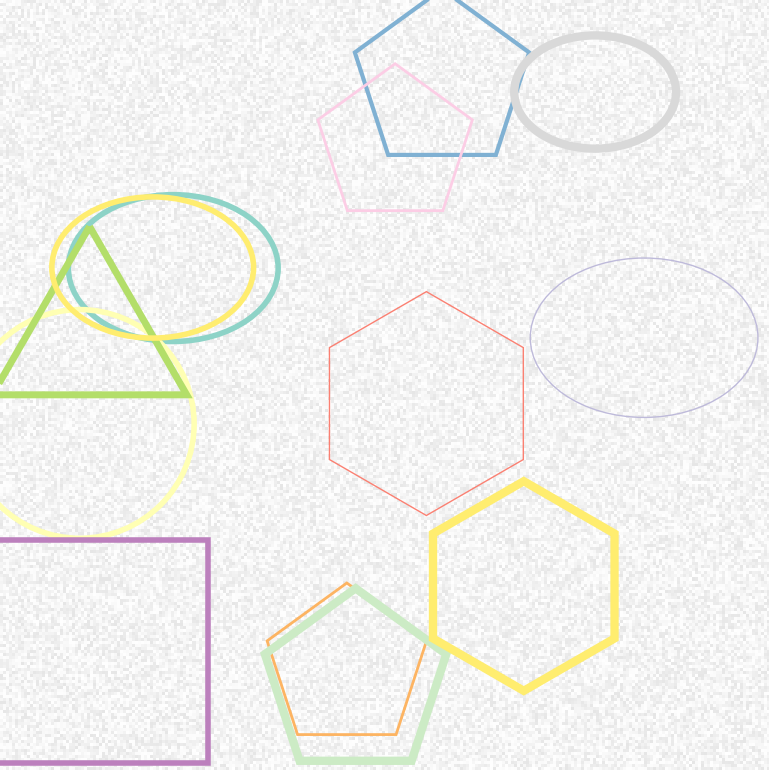[{"shape": "oval", "thickness": 2, "radius": 0.68, "center": [0.225, 0.652]}, {"shape": "circle", "thickness": 2, "radius": 0.74, "center": [0.104, 0.449]}, {"shape": "oval", "thickness": 0.5, "radius": 0.74, "center": [0.836, 0.561]}, {"shape": "hexagon", "thickness": 0.5, "radius": 0.73, "center": [0.554, 0.476]}, {"shape": "pentagon", "thickness": 1.5, "radius": 0.6, "center": [0.574, 0.895]}, {"shape": "pentagon", "thickness": 1, "radius": 0.54, "center": [0.45, 0.134]}, {"shape": "triangle", "thickness": 2.5, "radius": 0.73, "center": [0.116, 0.56]}, {"shape": "pentagon", "thickness": 1, "radius": 0.53, "center": [0.513, 0.812]}, {"shape": "oval", "thickness": 3, "radius": 0.53, "center": [0.773, 0.88]}, {"shape": "square", "thickness": 2, "radius": 0.72, "center": [0.125, 0.154]}, {"shape": "pentagon", "thickness": 3, "radius": 0.62, "center": [0.462, 0.112]}, {"shape": "hexagon", "thickness": 3, "radius": 0.68, "center": [0.68, 0.239]}, {"shape": "oval", "thickness": 2, "radius": 0.65, "center": [0.198, 0.653]}]